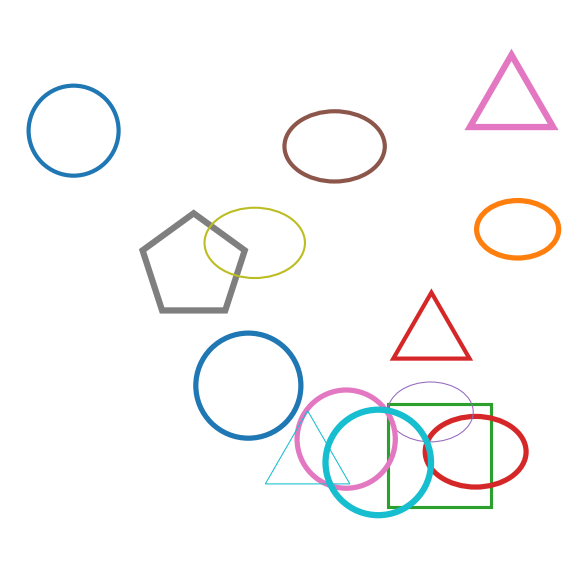[{"shape": "circle", "thickness": 2.5, "radius": 0.45, "center": [0.43, 0.331]}, {"shape": "circle", "thickness": 2, "radius": 0.39, "center": [0.127, 0.773]}, {"shape": "oval", "thickness": 2.5, "radius": 0.36, "center": [0.896, 0.602]}, {"shape": "square", "thickness": 1.5, "radius": 0.44, "center": [0.762, 0.21]}, {"shape": "oval", "thickness": 2.5, "radius": 0.44, "center": [0.824, 0.217]}, {"shape": "triangle", "thickness": 2, "radius": 0.38, "center": [0.747, 0.416]}, {"shape": "oval", "thickness": 0.5, "radius": 0.37, "center": [0.745, 0.286]}, {"shape": "oval", "thickness": 2, "radius": 0.43, "center": [0.579, 0.746]}, {"shape": "circle", "thickness": 2.5, "radius": 0.43, "center": [0.599, 0.239]}, {"shape": "triangle", "thickness": 3, "radius": 0.42, "center": [0.886, 0.821]}, {"shape": "pentagon", "thickness": 3, "radius": 0.47, "center": [0.335, 0.537]}, {"shape": "oval", "thickness": 1, "radius": 0.43, "center": [0.441, 0.579]}, {"shape": "circle", "thickness": 3, "radius": 0.46, "center": [0.655, 0.198]}, {"shape": "triangle", "thickness": 0.5, "radius": 0.42, "center": [0.533, 0.203]}]